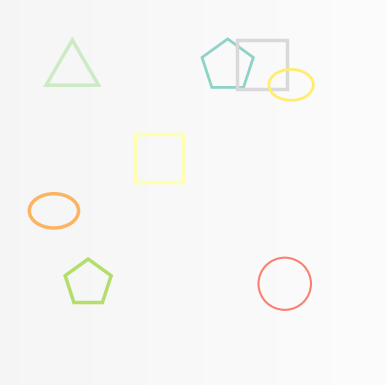[{"shape": "pentagon", "thickness": 2, "radius": 0.35, "center": [0.588, 0.829]}, {"shape": "square", "thickness": 2.5, "radius": 0.32, "center": [0.41, 0.59]}, {"shape": "circle", "thickness": 1.5, "radius": 0.34, "center": [0.735, 0.263]}, {"shape": "oval", "thickness": 2.5, "radius": 0.32, "center": [0.139, 0.452]}, {"shape": "pentagon", "thickness": 2.5, "radius": 0.31, "center": [0.228, 0.265]}, {"shape": "square", "thickness": 2.5, "radius": 0.32, "center": [0.676, 0.832]}, {"shape": "triangle", "thickness": 2.5, "radius": 0.39, "center": [0.187, 0.818]}, {"shape": "oval", "thickness": 2, "radius": 0.29, "center": [0.751, 0.78]}]